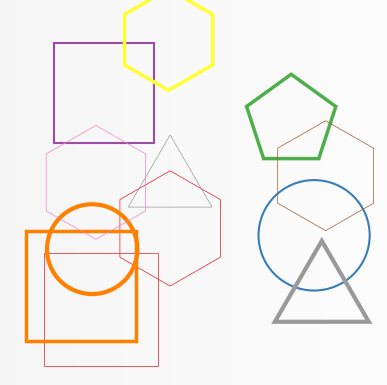[{"shape": "square", "thickness": 0.5, "radius": 0.73, "center": [0.26, 0.196]}, {"shape": "hexagon", "thickness": 0.5, "radius": 0.75, "center": [0.439, 0.407]}, {"shape": "circle", "thickness": 1.5, "radius": 0.72, "center": [0.811, 0.389]}, {"shape": "pentagon", "thickness": 2.5, "radius": 0.61, "center": [0.751, 0.686]}, {"shape": "square", "thickness": 1.5, "radius": 0.64, "center": [0.269, 0.758]}, {"shape": "circle", "thickness": 3, "radius": 0.58, "center": [0.238, 0.353]}, {"shape": "square", "thickness": 2.5, "radius": 0.71, "center": [0.21, 0.257]}, {"shape": "hexagon", "thickness": 2.5, "radius": 0.66, "center": [0.435, 0.897]}, {"shape": "hexagon", "thickness": 0.5, "radius": 0.71, "center": [0.84, 0.544]}, {"shape": "hexagon", "thickness": 0.5, "radius": 0.74, "center": [0.247, 0.526]}, {"shape": "triangle", "thickness": 0.5, "radius": 0.62, "center": [0.439, 0.525]}, {"shape": "triangle", "thickness": 3, "radius": 0.7, "center": [0.83, 0.234]}]